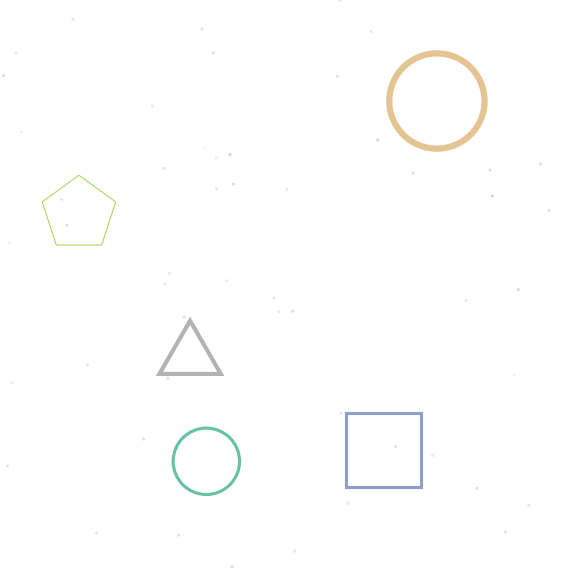[{"shape": "circle", "thickness": 1.5, "radius": 0.29, "center": [0.357, 0.2]}, {"shape": "square", "thickness": 1.5, "radius": 0.32, "center": [0.664, 0.22]}, {"shape": "pentagon", "thickness": 0.5, "radius": 0.33, "center": [0.137, 0.629]}, {"shape": "circle", "thickness": 3, "radius": 0.41, "center": [0.757, 0.824]}, {"shape": "triangle", "thickness": 2, "radius": 0.31, "center": [0.329, 0.382]}]